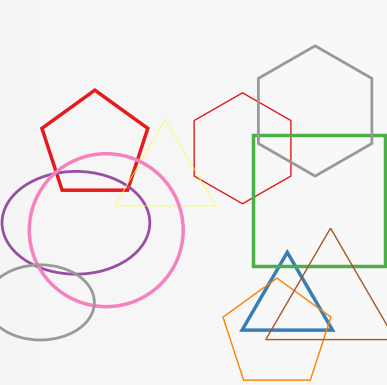[{"shape": "hexagon", "thickness": 1, "radius": 0.72, "center": [0.626, 0.615]}, {"shape": "pentagon", "thickness": 2.5, "radius": 0.72, "center": [0.245, 0.622]}, {"shape": "triangle", "thickness": 2.5, "radius": 0.67, "center": [0.741, 0.21]}, {"shape": "square", "thickness": 2.5, "radius": 0.85, "center": [0.822, 0.479]}, {"shape": "oval", "thickness": 2, "radius": 0.95, "center": [0.196, 0.421]}, {"shape": "pentagon", "thickness": 1, "radius": 0.73, "center": [0.715, 0.131]}, {"shape": "triangle", "thickness": 0.5, "radius": 0.75, "center": [0.426, 0.54]}, {"shape": "triangle", "thickness": 1, "radius": 0.96, "center": [0.853, 0.214]}, {"shape": "circle", "thickness": 2.5, "radius": 0.99, "center": [0.274, 0.402]}, {"shape": "hexagon", "thickness": 2, "radius": 0.85, "center": [0.813, 0.712]}, {"shape": "oval", "thickness": 2, "radius": 0.7, "center": [0.104, 0.215]}]